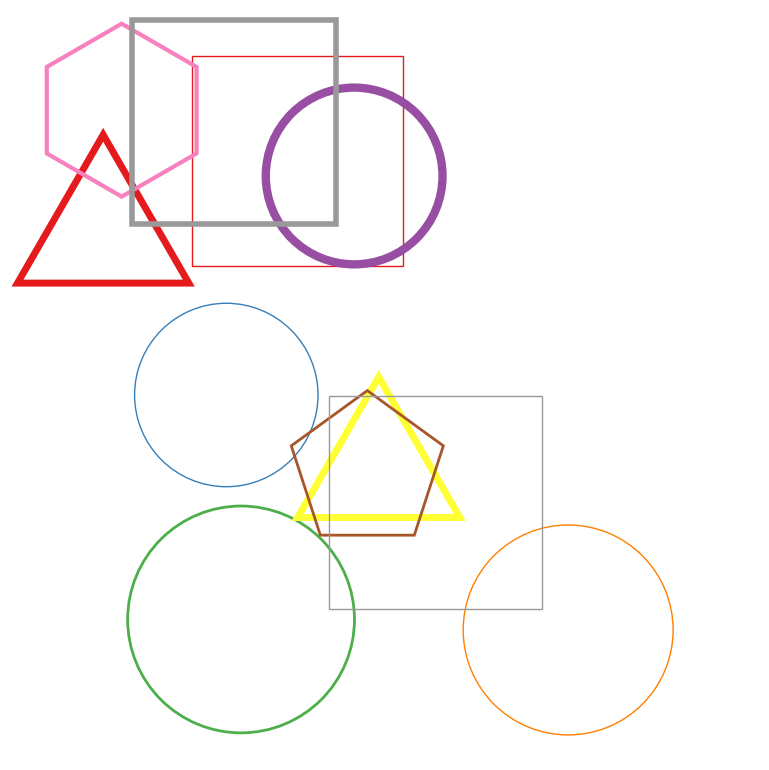[{"shape": "square", "thickness": 0.5, "radius": 0.68, "center": [0.387, 0.791]}, {"shape": "triangle", "thickness": 2.5, "radius": 0.64, "center": [0.134, 0.697]}, {"shape": "circle", "thickness": 0.5, "radius": 0.6, "center": [0.294, 0.487]}, {"shape": "circle", "thickness": 1, "radius": 0.74, "center": [0.313, 0.196]}, {"shape": "circle", "thickness": 3, "radius": 0.57, "center": [0.46, 0.771]}, {"shape": "circle", "thickness": 0.5, "radius": 0.68, "center": [0.738, 0.182]}, {"shape": "triangle", "thickness": 2.5, "radius": 0.61, "center": [0.492, 0.389]}, {"shape": "pentagon", "thickness": 1, "radius": 0.52, "center": [0.477, 0.389]}, {"shape": "hexagon", "thickness": 1.5, "radius": 0.56, "center": [0.158, 0.857]}, {"shape": "square", "thickness": 2, "radius": 0.66, "center": [0.304, 0.842]}, {"shape": "square", "thickness": 0.5, "radius": 0.69, "center": [0.565, 0.348]}]